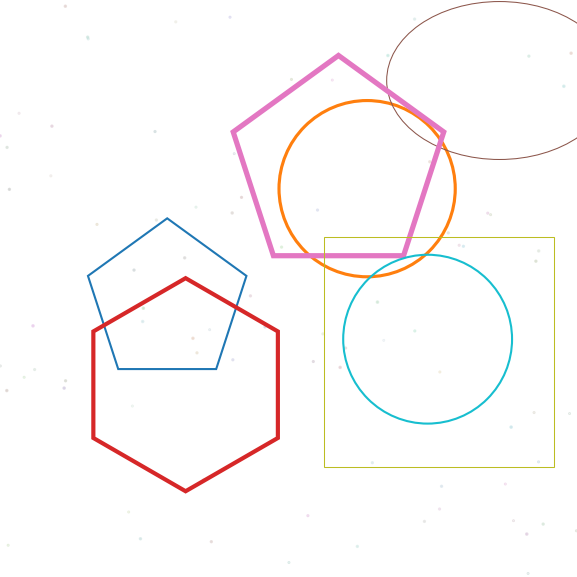[{"shape": "pentagon", "thickness": 1, "radius": 0.72, "center": [0.29, 0.477]}, {"shape": "circle", "thickness": 1.5, "radius": 0.76, "center": [0.636, 0.672]}, {"shape": "hexagon", "thickness": 2, "radius": 0.92, "center": [0.321, 0.333]}, {"shape": "oval", "thickness": 0.5, "radius": 0.98, "center": [0.865, 0.86]}, {"shape": "pentagon", "thickness": 2.5, "radius": 0.96, "center": [0.586, 0.711]}, {"shape": "square", "thickness": 0.5, "radius": 1.0, "center": [0.761, 0.39]}, {"shape": "circle", "thickness": 1, "radius": 0.73, "center": [0.74, 0.412]}]